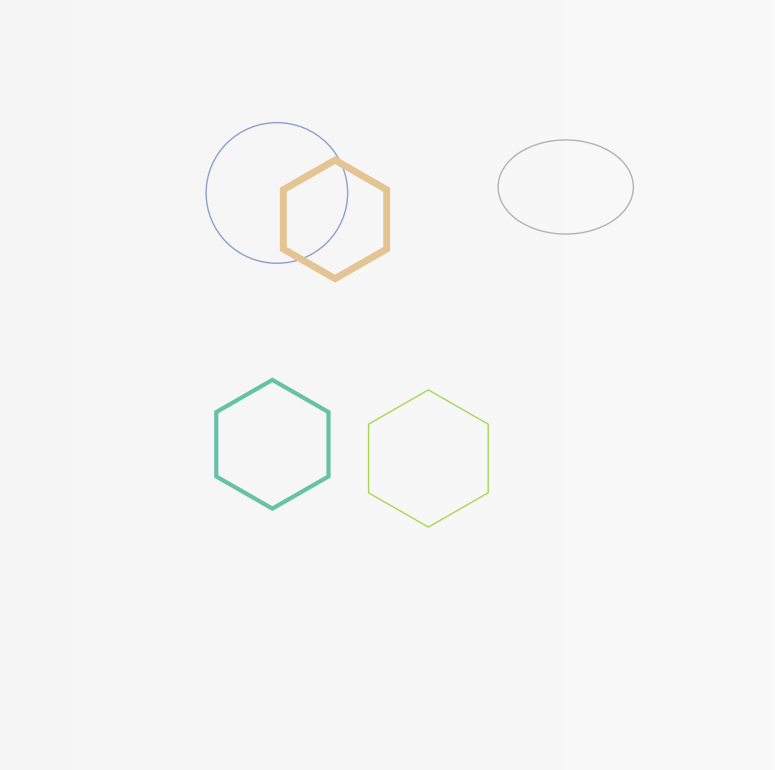[{"shape": "hexagon", "thickness": 1.5, "radius": 0.42, "center": [0.351, 0.423]}, {"shape": "circle", "thickness": 0.5, "radius": 0.46, "center": [0.357, 0.749]}, {"shape": "hexagon", "thickness": 0.5, "radius": 0.45, "center": [0.553, 0.405]}, {"shape": "hexagon", "thickness": 2.5, "radius": 0.38, "center": [0.432, 0.715]}, {"shape": "oval", "thickness": 0.5, "radius": 0.44, "center": [0.73, 0.757]}]